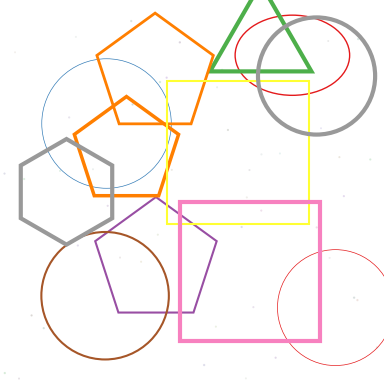[{"shape": "oval", "thickness": 1, "radius": 0.74, "center": [0.759, 0.857]}, {"shape": "circle", "thickness": 0.5, "radius": 0.75, "center": [0.871, 0.201]}, {"shape": "circle", "thickness": 0.5, "radius": 0.84, "center": [0.277, 0.679]}, {"shape": "triangle", "thickness": 3, "radius": 0.76, "center": [0.677, 0.891]}, {"shape": "pentagon", "thickness": 1.5, "radius": 0.83, "center": [0.405, 0.322]}, {"shape": "pentagon", "thickness": 2, "radius": 0.79, "center": [0.403, 0.807]}, {"shape": "pentagon", "thickness": 2.5, "radius": 0.71, "center": [0.328, 0.607]}, {"shape": "square", "thickness": 1.5, "radius": 0.93, "center": [0.618, 0.604]}, {"shape": "circle", "thickness": 1.5, "radius": 0.83, "center": [0.273, 0.232]}, {"shape": "square", "thickness": 3, "radius": 0.91, "center": [0.65, 0.295]}, {"shape": "hexagon", "thickness": 3, "radius": 0.69, "center": [0.173, 0.502]}, {"shape": "circle", "thickness": 3, "radius": 0.76, "center": [0.822, 0.803]}]